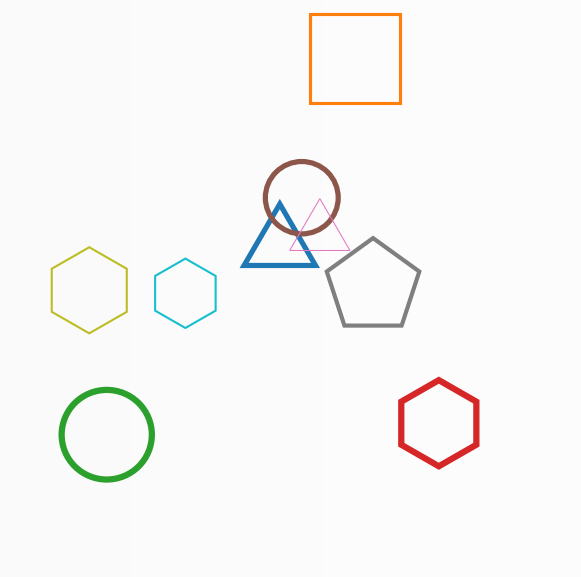[{"shape": "triangle", "thickness": 2.5, "radius": 0.35, "center": [0.481, 0.575]}, {"shape": "square", "thickness": 1.5, "radius": 0.39, "center": [0.61, 0.897]}, {"shape": "circle", "thickness": 3, "radius": 0.39, "center": [0.184, 0.246]}, {"shape": "hexagon", "thickness": 3, "radius": 0.37, "center": [0.755, 0.266]}, {"shape": "circle", "thickness": 2.5, "radius": 0.31, "center": [0.519, 0.657]}, {"shape": "triangle", "thickness": 0.5, "radius": 0.3, "center": [0.55, 0.595]}, {"shape": "pentagon", "thickness": 2, "radius": 0.42, "center": [0.642, 0.503]}, {"shape": "hexagon", "thickness": 1, "radius": 0.37, "center": [0.154, 0.496]}, {"shape": "hexagon", "thickness": 1, "radius": 0.3, "center": [0.319, 0.491]}]